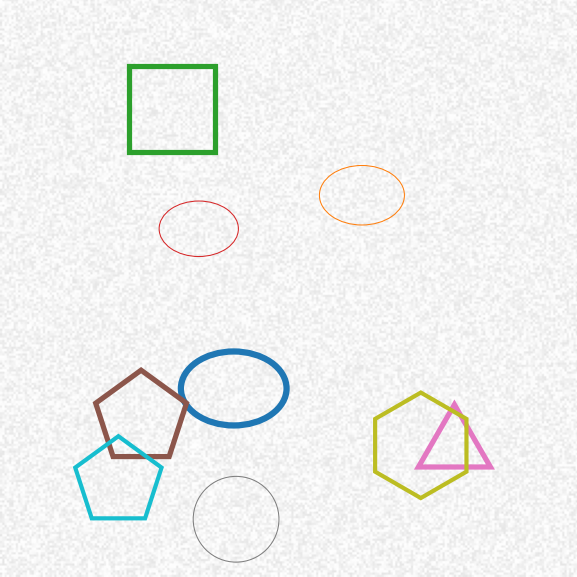[{"shape": "oval", "thickness": 3, "radius": 0.46, "center": [0.405, 0.326]}, {"shape": "oval", "thickness": 0.5, "radius": 0.37, "center": [0.627, 0.661]}, {"shape": "square", "thickness": 2.5, "radius": 0.37, "center": [0.298, 0.811]}, {"shape": "oval", "thickness": 0.5, "radius": 0.34, "center": [0.344, 0.603]}, {"shape": "pentagon", "thickness": 2.5, "radius": 0.41, "center": [0.244, 0.275]}, {"shape": "triangle", "thickness": 2.5, "radius": 0.36, "center": [0.787, 0.226]}, {"shape": "circle", "thickness": 0.5, "radius": 0.37, "center": [0.409, 0.1]}, {"shape": "hexagon", "thickness": 2, "radius": 0.46, "center": [0.729, 0.228]}, {"shape": "pentagon", "thickness": 2, "radius": 0.39, "center": [0.205, 0.165]}]